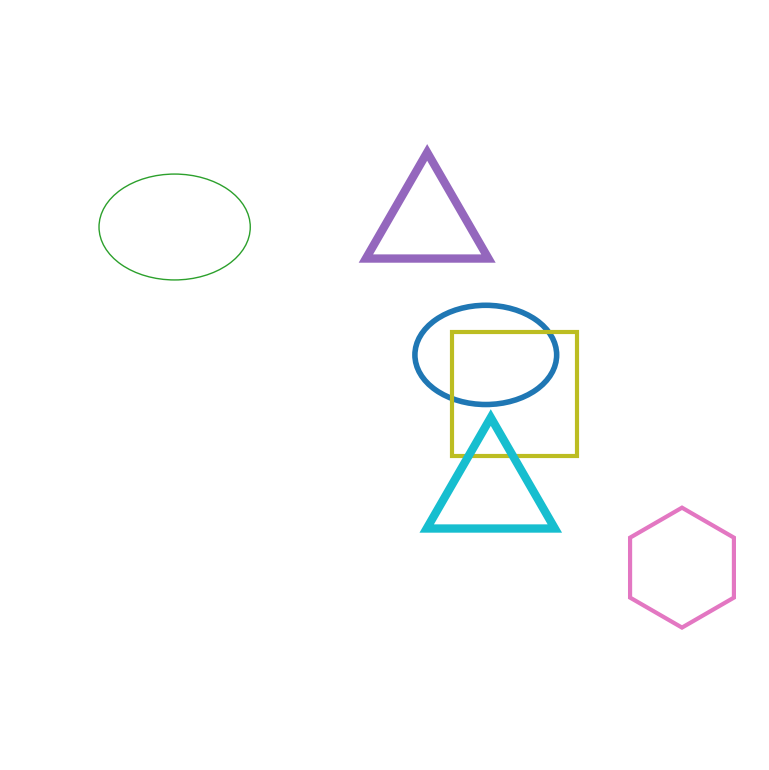[{"shape": "oval", "thickness": 2, "radius": 0.46, "center": [0.631, 0.539]}, {"shape": "oval", "thickness": 0.5, "radius": 0.49, "center": [0.227, 0.705]}, {"shape": "triangle", "thickness": 3, "radius": 0.46, "center": [0.555, 0.71]}, {"shape": "hexagon", "thickness": 1.5, "radius": 0.39, "center": [0.886, 0.263]}, {"shape": "square", "thickness": 1.5, "radius": 0.4, "center": [0.668, 0.488]}, {"shape": "triangle", "thickness": 3, "radius": 0.48, "center": [0.637, 0.362]}]